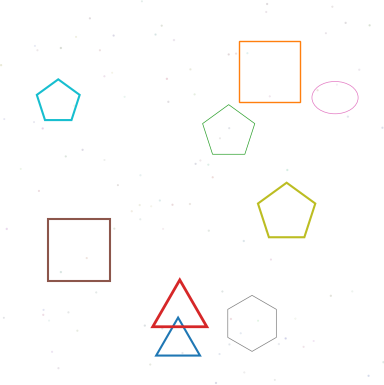[{"shape": "triangle", "thickness": 1.5, "radius": 0.33, "center": [0.463, 0.109]}, {"shape": "square", "thickness": 1, "radius": 0.4, "center": [0.699, 0.815]}, {"shape": "pentagon", "thickness": 0.5, "radius": 0.36, "center": [0.594, 0.657]}, {"shape": "triangle", "thickness": 2, "radius": 0.41, "center": [0.467, 0.192]}, {"shape": "square", "thickness": 1.5, "radius": 0.4, "center": [0.205, 0.351]}, {"shape": "oval", "thickness": 0.5, "radius": 0.3, "center": [0.87, 0.746]}, {"shape": "hexagon", "thickness": 0.5, "radius": 0.36, "center": [0.655, 0.16]}, {"shape": "pentagon", "thickness": 1.5, "radius": 0.39, "center": [0.744, 0.447]}, {"shape": "pentagon", "thickness": 1.5, "radius": 0.29, "center": [0.151, 0.735]}]